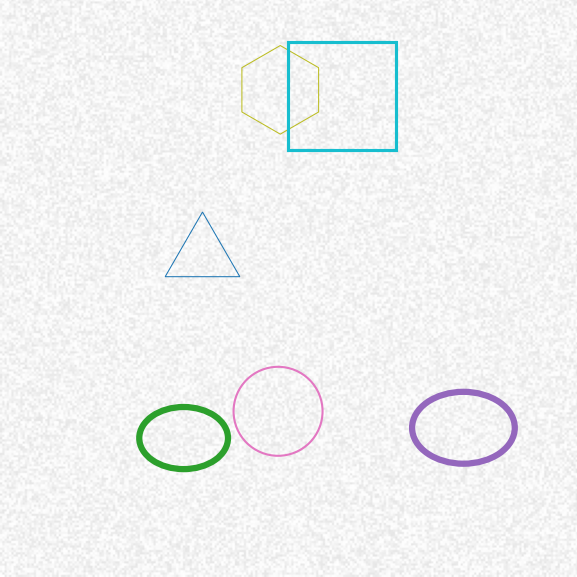[{"shape": "triangle", "thickness": 0.5, "radius": 0.37, "center": [0.351, 0.557]}, {"shape": "oval", "thickness": 3, "radius": 0.38, "center": [0.318, 0.241]}, {"shape": "oval", "thickness": 3, "radius": 0.44, "center": [0.802, 0.258]}, {"shape": "circle", "thickness": 1, "radius": 0.39, "center": [0.481, 0.287]}, {"shape": "hexagon", "thickness": 0.5, "radius": 0.38, "center": [0.485, 0.844]}, {"shape": "square", "thickness": 1.5, "radius": 0.47, "center": [0.592, 0.833]}]